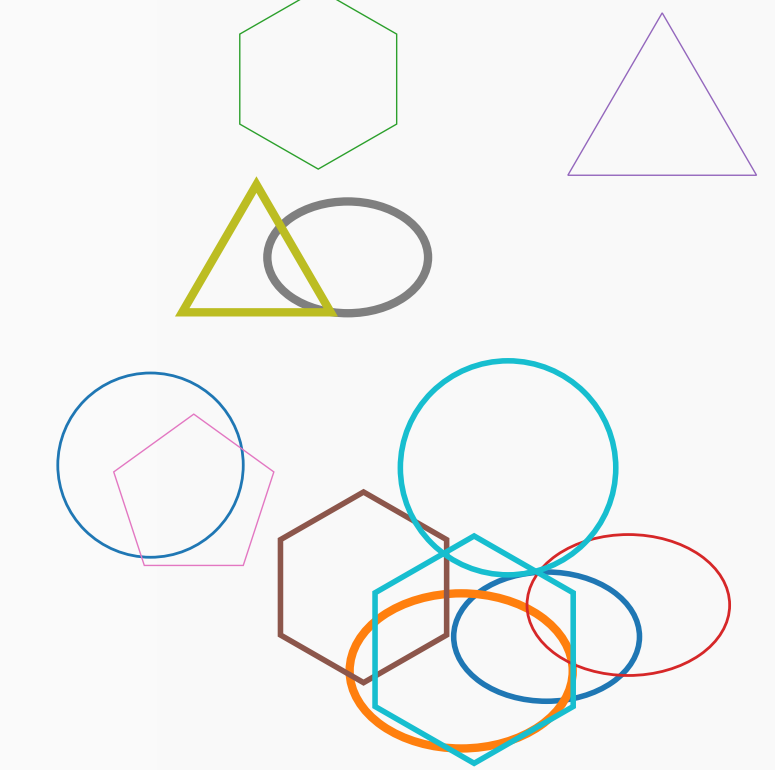[{"shape": "oval", "thickness": 2, "radius": 0.6, "center": [0.705, 0.173]}, {"shape": "circle", "thickness": 1, "radius": 0.6, "center": [0.194, 0.396]}, {"shape": "oval", "thickness": 3, "radius": 0.72, "center": [0.595, 0.129]}, {"shape": "hexagon", "thickness": 0.5, "radius": 0.58, "center": [0.411, 0.897]}, {"shape": "oval", "thickness": 1, "radius": 0.65, "center": [0.811, 0.214]}, {"shape": "triangle", "thickness": 0.5, "radius": 0.7, "center": [0.854, 0.843]}, {"shape": "hexagon", "thickness": 2, "radius": 0.62, "center": [0.469, 0.237]}, {"shape": "pentagon", "thickness": 0.5, "radius": 0.54, "center": [0.25, 0.354]}, {"shape": "oval", "thickness": 3, "radius": 0.52, "center": [0.449, 0.666]}, {"shape": "triangle", "thickness": 3, "radius": 0.55, "center": [0.331, 0.65]}, {"shape": "hexagon", "thickness": 2, "radius": 0.74, "center": [0.612, 0.156]}, {"shape": "circle", "thickness": 2, "radius": 0.69, "center": [0.656, 0.392]}]